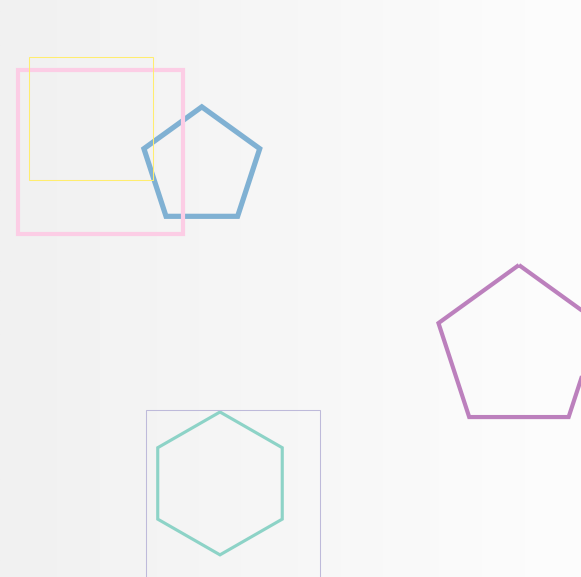[{"shape": "hexagon", "thickness": 1.5, "radius": 0.62, "center": [0.378, 0.162]}, {"shape": "square", "thickness": 0.5, "radius": 0.75, "center": [0.4, 0.14]}, {"shape": "pentagon", "thickness": 2.5, "radius": 0.52, "center": [0.347, 0.709]}, {"shape": "square", "thickness": 2, "radius": 0.71, "center": [0.172, 0.735]}, {"shape": "pentagon", "thickness": 2, "radius": 0.73, "center": [0.893, 0.395]}, {"shape": "square", "thickness": 0.5, "radius": 0.53, "center": [0.157, 0.794]}]